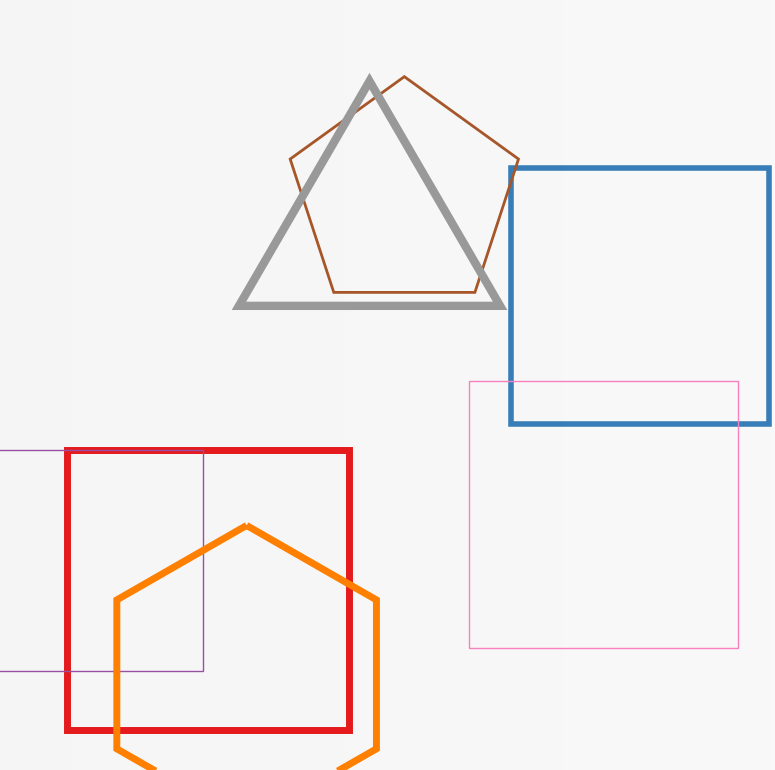[{"shape": "square", "thickness": 2.5, "radius": 0.91, "center": [0.268, 0.234]}, {"shape": "square", "thickness": 2, "radius": 0.83, "center": [0.826, 0.616]}, {"shape": "square", "thickness": 0.5, "radius": 0.72, "center": [0.119, 0.272]}, {"shape": "hexagon", "thickness": 2.5, "radius": 0.97, "center": [0.318, 0.124]}, {"shape": "pentagon", "thickness": 1, "radius": 0.77, "center": [0.522, 0.746]}, {"shape": "square", "thickness": 0.5, "radius": 0.87, "center": [0.779, 0.332]}, {"shape": "triangle", "thickness": 3, "radius": 0.97, "center": [0.477, 0.7]}]